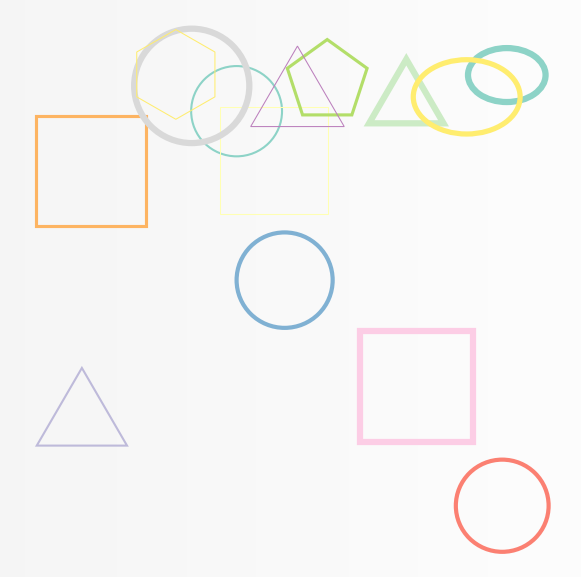[{"shape": "circle", "thickness": 1, "radius": 0.39, "center": [0.407, 0.807]}, {"shape": "oval", "thickness": 3, "radius": 0.33, "center": [0.872, 0.869]}, {"shape": "square", "thickness": 0.5, "radius": 0.46, "center": [0.471, 0.721]}, {"shape": "triangle", "thickness": 1, "radius": 0.45, "center": [0.141, 0.272]}, {"shape": "circle", "thickness": 2, "radius": 0.4, "center": [0.864, 0.123]}, {"shape": "circle", "thickness": 2, "radius": 0.41, "center": [0.49, 0.514]}, {"shape": "square", "thickness": 1.5, "radius": 0.47, "center": [0.157, 0.703]}, {"shape": "pentagon", "thickness": 1.5, "radius": 0.36, "center": [0.563, 0.859]}, {"shape": "square", "thickness": 3, "radius": 0.48, "center": [0.717, 0.33]}, {"shape": "circle", "thickness": 3, "radius": 0.5, "center": [0.33, 0.85]}, {"shape": "triangle", "thickness": 0.5, "radius": 0.46, "center": [0.512, 0.826]}, {"shape": "triangle", "thickness": 3, "radius": 0.37, "center": [0.699, 0.823]}, {"shape": "hexagon", "thickness": 0.5, "radius": 0.39, "center": [0.303, 0.87]}, {"shape": "oval", "thickness": 2.5, "radius": 0.46, "center": [0.803, 0.831]}]